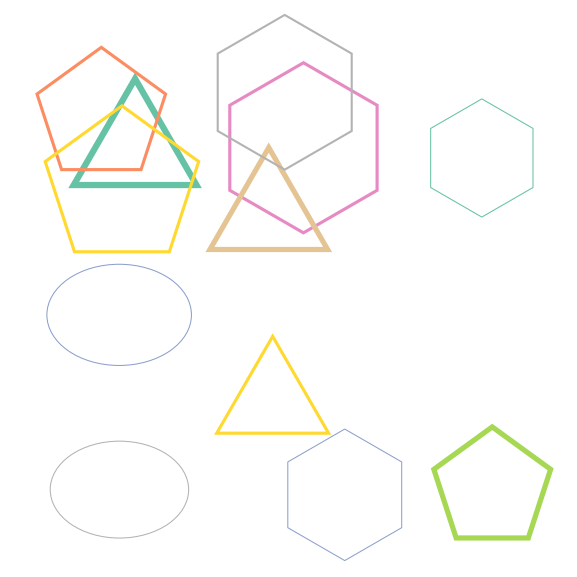[{"shape": "triangle", "thickness": 3, "radius": 0.61, "center": [0.234, 0.74]}, {"shape": "hexagon", "thickness": 0.5, "radius": 0.51, "center": [0.834, 0.726]}, {"shape": "pentagon", "thickness": 1.5, "radius": 0.59, "center": [0.175, 0.8]}, {"shape": "hexagon", "thickness": 0.5, "radius": 0.57, "center": [0.597, 0.142]}, {"shape": "oval", "thickness": 0.5, "radius": 0.63, "center": [0.206, 0.454]}, {"shape": "hexagon", "thickness": 1.5, "radius": 0.74, "center": [0.525, 0.743]}, {"shape": "pentagon", "thickness": 2.5, "radius": 0.53, "center": [0.852, 0.154]}, {"shape": "triangle", "thickness": 1.5, "radius": 0.56, "center": [0.472, 0.305]}, {"shape": "pentagon", "thickness": 1.5, "radius": 0.7, "center": [0.211, 0.676]}, {"shape": "triangle", "thickness": 2.5, "radius": 0.59, "center": [0.465, 0.626]}, {"shape": "oval", "thickness": 0.5, "radius": 0.6, "center": [0.207, 0.151]}, {"shape": "hexagon", "thickness": 1, "radius": 0.67, "center": [0.493, 0.839]}]